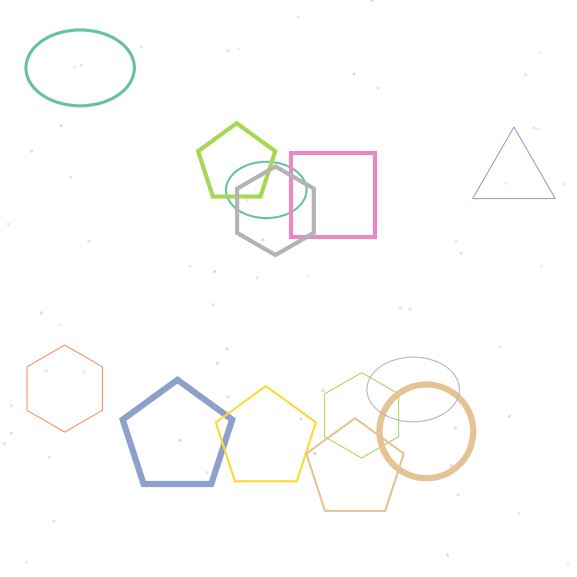[{"shape": "oval", "thickness": 1, "radius": 0.35, "center": [0.461, 0.67]}, {"shape": "oval", "thickness": 1.5, "radius": 0.47, "center": [0.139, 0.882]}, {"shape": "hexagon", "thickness": 0.5, "radius": 0.38, "center": [0.112, 0.326]}, {"shape": "pentagon", "thickness": 3, "radius": 0.5, "center": [0.307, 0.242]}, {"shape": "triangle", "thickness": 0.5, "radius": 0.41, "center": [0.89, 0.697]}, {"shape": "square", "thickness": 2, "radius": 0.36, "center": [0.577, 0.662]}, {"shape": "pentagon", "thickness": 2, "radius": 0.35, "center": [0.41, 0.716]}, {"shape": "hexagon", "thickness": 0.5, "radius": 0.37, "center": [0.626, 0.28]}, {"shape": "pentagon", "thickness": 1, "radius": 0.46, "center": [0.46, 0.24]}, {"shape": "pentagon", "thickness": 1, "radius": 0.44, "center": [0.615, 0.186]}, {"shape": "circle", "thickness": 3, "radius": 0.41, "center": [0.738, 0.252]}, {"shape": "hexagon", "thickness": 2, "radius": 0.38, "center": [0.477, 0.634]}, {"shape": "oval", "thickness": 0.5, "radius": 0.4, "center": [0.715, 0.325]}]